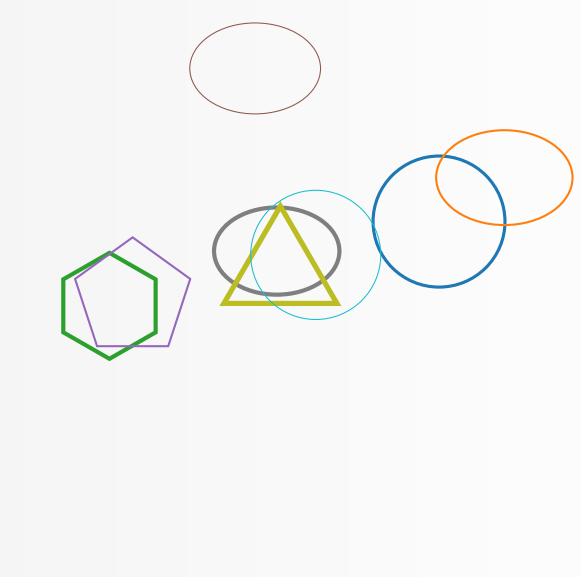[{"shape": "circle", "thickness": 1.5, "radius": 0.57, "center": [0.755, 0.615]}, {"shape": "oval", "thickness": 1, "radius": 0.59, "center": [0.868, 0.692]}, {"shape": "hexagon", "thickness": 2, "radius": 0.46, "center": [0.188, 0.47]}, {"shape": "pentagon", "thickness": 1, "radius": 0.52, "center": [0.228, 0.484]}, {"shape": "oval", "thickness": 0.5, "radius": 0.56, "center": [0.439, 0.881]}, {"shape": "oval", "thickness": 2, "radius": 0.54, "center": [0.476, 0.564]}, {"shape": "triangle", "thickness": 2.5, "radius": 0.56, "center": [0.482, 0.53]}, {"shape": "circle", "thickness": 0.5, "radius": 0.56, "center": [0.543, 0.558]}]